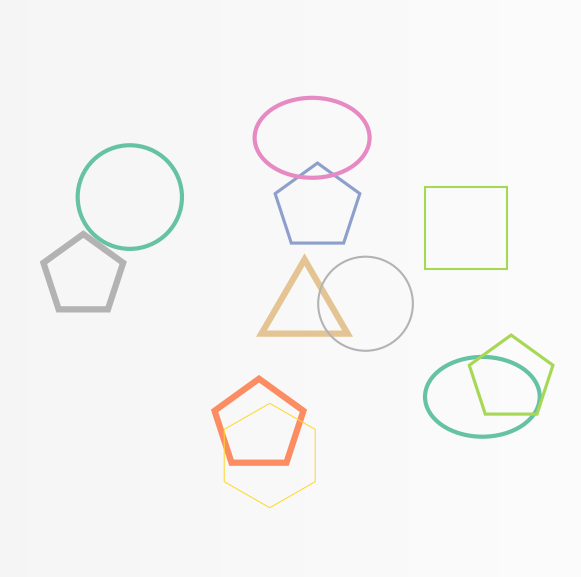[{"shape": "oval", "thickness": 2, "radius": 0.49, "center": [0.83, 0.312]}, {"shape": "circle", "thickness": 2, "radius": 0.45, "center": [0.223, 0.658]}, {"shape": "pentagon", "thickness": 3, "radius": 0.4, "center": [0.446, 0.263]}, {"shape": "pentagon", "thickness": 1.5, "radius": 0.38, "center": [0.546, 0.64]}, {"shape": "oval", "thickness": 2, "radius": 0.49, "center": [0.537, 0.761]}, {"shape": "pentagon", "thickness": 1.5, "radius": 0.38, "center": [0.879, 0.343]}, {"shape": "square", "thickness": 1, "radius": 0.36, "center": [0.802, 0.604]}, {"shape": "hexagon", "thickness": 0.5, "radius": 0.45, "center": [0.464, 0.21]}, {"shape": "triangle", "thickness": 3, "radius": 0.43, "center": [0.524, 0.464]}, {"shape": "circle", "thickness": 1, "radius": 0.41, "center": [0.629, 0.473]}, {"shape": "pentagon", "thickness": 3, "radius": 0.36, "center": [0.143, 0.522]}]